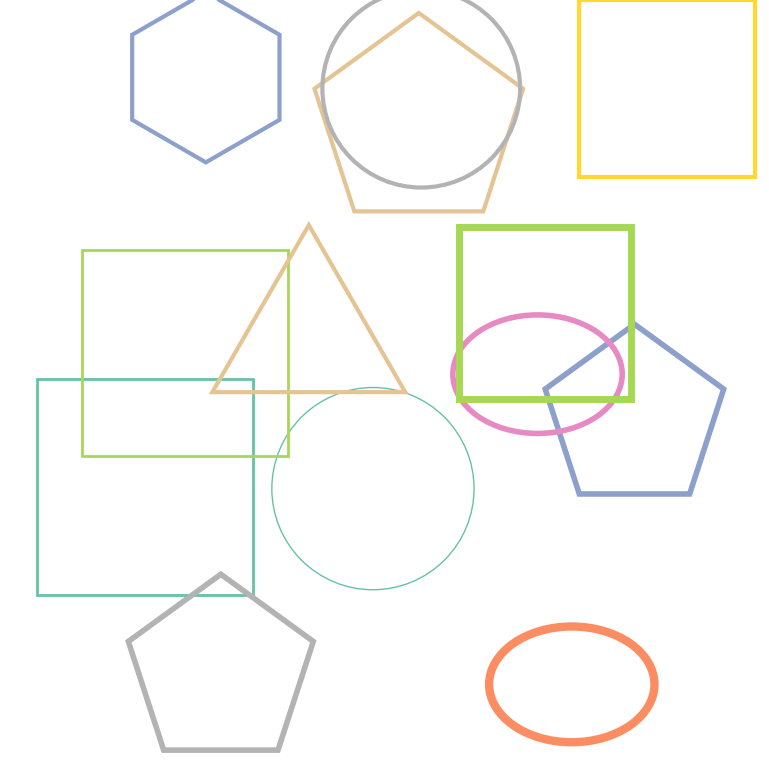[{"shape": "circle", "thickness": 0.5, "radius": 0.66, "center": [0.484, 0.365]}, {"shape": "square", "thickness": 1, "radius": 0.7, "center": [0.189, 0.368]}, {"shape": "oval", "thickness": 3, "radius": 0.54, "center": [0.743, 0.111]}, {"shape": "hexagon", "thickness": 1.5, "radius": 0.55, "center": [0.267, 0.9]}, {"shape": "pentagon", "thickness": 2, "radius": 0.61, "center": [0.824, 0.457]}, {"shape": "oval", "thickness": 2, "radius": 0.55, "center": [0.698, 0.514]}, {"shape": "square", "thickness": 1, "radius": 0.67, "center": [0.24, 0.542]}, {"shape": "square", "thickness": 2.5, "radius": 0.56, "center": [0.708, 0.594]}, {"shape": "square", "thickness": 1.5, "radius": 0.57, "center": [0.866, 0.885]}, {"shape": "pentagon", "thickness": 1.5, "radius": 0.71, "center": [0.544, 0.841]}, {"shape": "triangle", "thickness": 1.5, "radius": 0.72, "center": [0.401, 0.563]}, {"shape": "pentagon", "thickness": 2, "radius": 0.63, "center": [0.287, 0.128]}, {"shape": "circle", "thickness": 1.5, "radius": 0.64, "center": [0.547, 0.885]}]